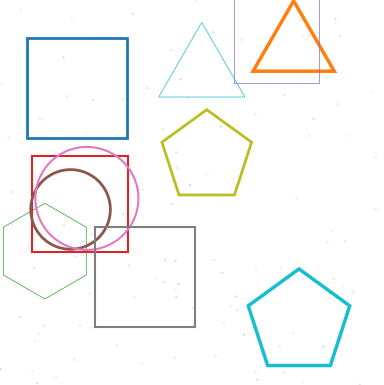[{"shape": "square", "thickness": 2, "radius": 0.65, "center": [0.201, 0.772]}, {"shape": "triangle", "thickness": 2.5, "radius": 0.61, "center": [0.763, 0.876]}, {"shape": "hexagon", "thickness": 0.5, "radius": 0.62, "center": [0.117, 0.348]}, {"shape": "square", "thickness": 1.5, "radius": 0.62, "center": [0.208, 0.471]}, {"shape": "square", "thickness": 0.5, "radius": 0.55, "center": [0.718, 0.894]}, {"shape": "circle", "thickness": 2, "radius": 0.52, "center": [0.183, 0.456]}, {"shape": "circle", "thickness": 1.5, "radius": 0.67, "center": [0.226, 0.485]}, {"shape": "square", "thickness": 1.5, "radius": 0.65, "center": [0.376, 0.281]}, {"shape": "pentagon", "thickness": 2, "radius": 0.61, "center": [0.537, 0.593]}, {"shape": "pentagon", "thickness": 2.5, "radius": 0.69, "center": [0.777, 0.163]}, {"shape": "triangle", "thickness": 0.5, "radius": 0.65, "center": [0.524, 0.813]}]